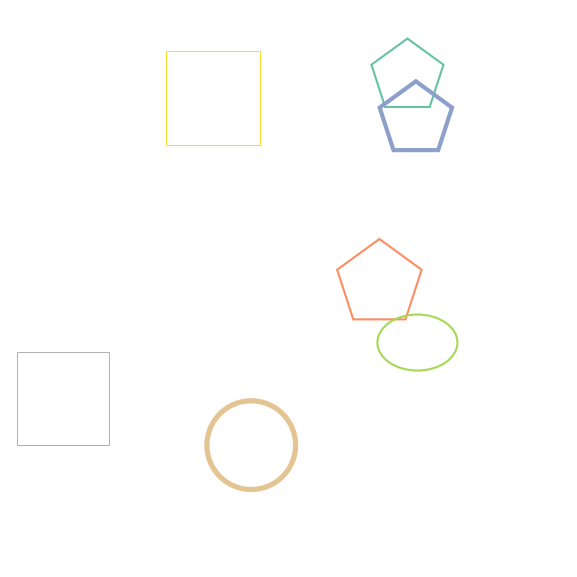[{"shape": "pentagon", "thickness": 1, "radius": 0.33, "center": [0.706, 0.867]}, {"shape": "pentagon", "thickness": 1, "radius": 0.38, "center": [0.657, 0.508]}, {"shape": "pentagon", "thickness": 2, "radius": 0.33, "center": [0.72, 0.792]}, {"shape": "oval", "thickness": 1, "radius": 0.35, "center": [0.723, 0.406]}, {"shape": "square", "thickness": 0.5, "radius": 0.41, "center": [0.369, 0.829]}, {"shape": "circle", "thickness": 2.5, "radius": 0.38, "center": [0.435, 0.228]}, {"shape": "square", "thickness": 0.5, "radius": 0.4, "center": [0.109, 0.309]}]